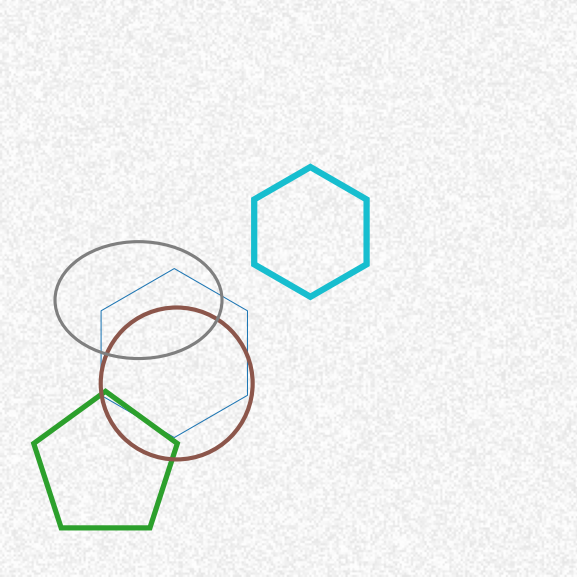[{"shape": "hexagon", "thickness": 0.5, "radius": 0.73, "center": [0.302, 0.388]}, {"shape": "pentagon", "thickness": 2.5, "radius": 0.65, "center": [0.183, 0.191]}, {"shape": "circle", "thickness": 2, "radius": 0.66, "center": [0.306, 0.335]}, {"shape": "oval", "thickness": 1.5, "radius": 0.72, "center": [0.24, 0.479]}, {"shape": "hexagon", "thickness": 3, "radius": 0.56, "center": [0.537, 0.598]}]